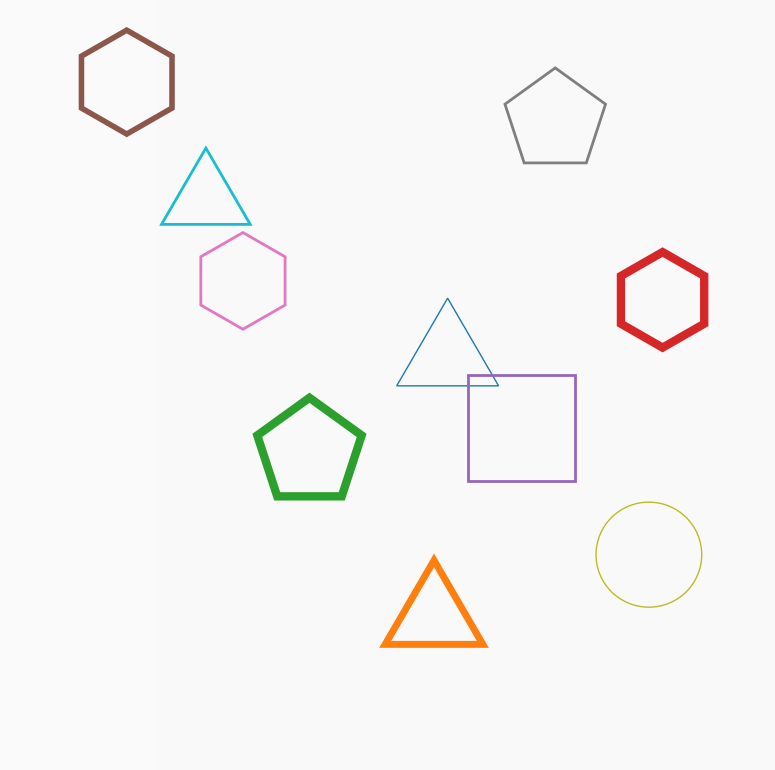[{"shape": "triangle", "thickness": 0.5, "radius": 0.38, "center": [0.578, 0.537]}, {"shape": "triangle", "thickness": 2.5, "radius": 0.36, "center": [0.56, 0.2]}, {"shape": "pentagon", "thickness": 3, "radius": 0.35, "center": [0.399, 0.413]}, {"shape": "hexagon", "thickness": 3, "radius": 0.31, "center": [0.855, 0.611]}, {"shape": "square", "thickness": 1, "radius": 0.34, "center": [0.673, 0.444]}, {"shape": "hexagon", "thickness": 2, "radius": 0.34, "center": [0.164, 0.893]}, {"shape": "hexagon", "thickness": 1, "radius": 0.31, "center": [0.313, 0.635]}, {"shape": "pentagon", "thickness": 1, "radius": 0.34, "center": [0.716, 0.844]}, {"shape": "circle", "thickness": 0.5, "radius": 0.34, "center": [0.837, 0.28]}, {"shape": "triangle", "thickness": 1, "radius": 0.33, "center": [0.266, 0.742]}]